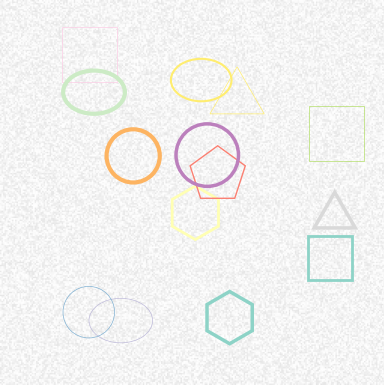[{"shape": "square", "thickness": 2, "radius": 0.29, "center": [0.857, 0.33]}, {"shape": "hexagon", "thickness": 2.5, "radius": 0.34, "center": [0.596, 0.175]}, {"shape": "hexagon", "thickness": 2, "radius": 0.35, "center": [0.507, 0.447]}, {"shape": "oval", "thickness": 0.5, "radius": 0.41, "center": [0.314, 0.167]}, {"shape": "pentagon", "thickness": 1, "radius": 0.38, "center": [0.565, 0.546]}, {"shape": "circle", "thickness": 0.5, "radius": 0.33, "center": [0.231, 0.189]}, {"shape": "circle", "thickness": 3, "radius": 0.35, "center": [0.346, 0.595]}, {"shape": "square", "thickness": 0.5, "radius": 0.36, "center": [0.873, 0.653]}, {"shape": "square", "thickness": 0.5, "radius": 0.36, "center": [0.232, 0.858]}, {"shape": "triangle", "thickness": 2.5, "radius": 0.31, "center": [0.869, 0.439]}, {"shape": "circle", "thickness": 2.5, "radius": 0.41, "center": [0.538, 0.597]}, {"shape": "oval", "thickness": 3, "radius": 0.4, "center": [0.244, 0.761]}, {"shape": "oval", "thickness": 1.5, "radius": 0.39, "center": [0.523, 0.792]}, {"shape": "triangle", "thickness": 0.5, "radius": 0.41, "center": [0.616, 0.745]}]